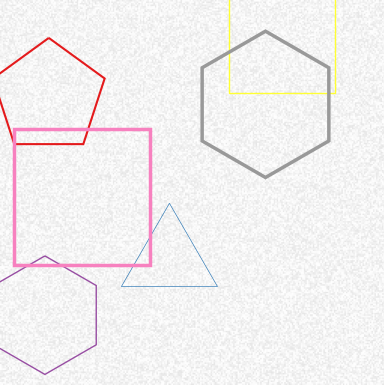[{"shape": "pentagon", "thickness": 1.5, "radius": 0.76, "center": [0.127, 0.749]}, {"shape": "triangle", "thickness": 0.5, "radius": 0.72, "center": [0.44, 0.328]}, {"shape": "hexagon", "thickness": 1, "radius": 0.77, "center": [0.117, 0.181]}, {"shape": "square", "thickness": 1, "radius": 0.69, "center": [0.733, 0.895]}, {"shape": "square", "thickness": 2.5, "radius": 0.88, "center": [0.214, 0.488]}, {"shape": "hexagon", "thickness": 2.5, "radius": 0.95, "center": [0.69, 0.729]}]